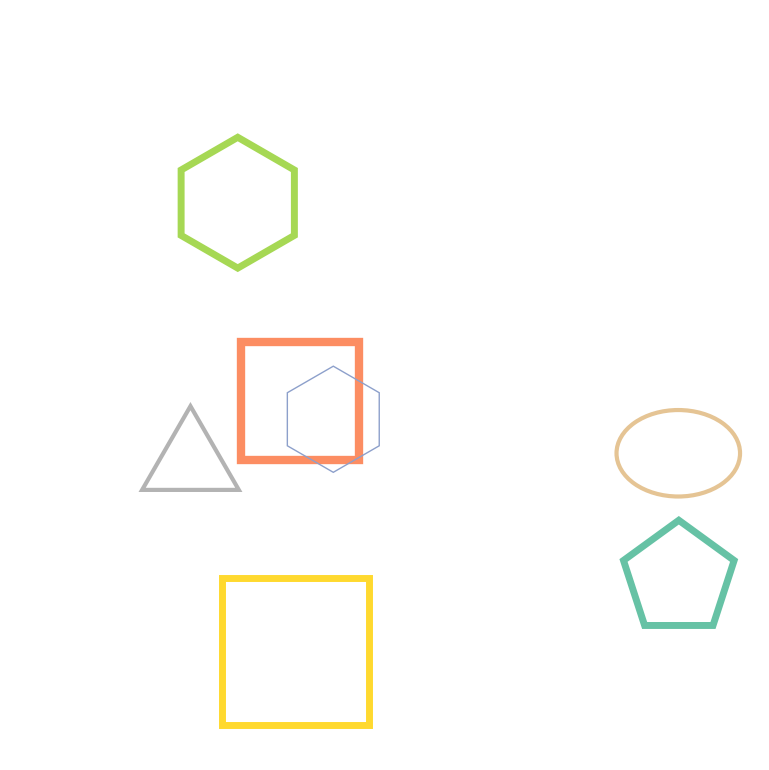[{"shape": "pentagon", "thickness": 2.5, "radius": 0.38, "center": [0.882, 0.249]}, {"shape": "square", "thickness": 3, "radius": 0.38, "center": [0.39, 0.479]}, {"shape": "hexagon", "thickness": 0.5, "radius": 0.34, "center": [0.433, 0.456]}, {"shape": "hexagon", "thickness": 2.5, "radius": 0.42, "center": [0.309, 0.737]}, {"shape": "square", "thickness": 2.5, "radius": 0.48, "center": [0.384, 0.154]}, {"shape": "oval", "thickness": 1.5, "radius": 0.4, "center": [0.881, 0.411]}, {"shape": "triangle", "thickness": 1.5, "radius": 0.36, "center": [0.247, 0.4]}]